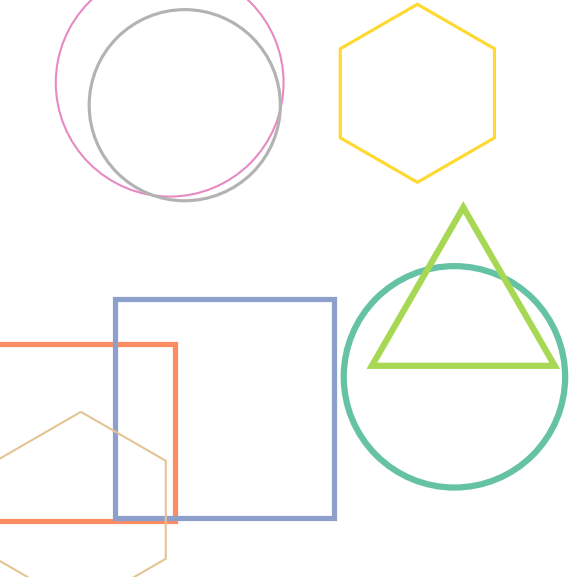[{"shape": "circle", "thickness": 3, "radius": 0.96, "center": [0.787, 0.347]}, {"shape": "square", "thickness": 2.5, "radius": 0.76, "center": [0.15, 0.25]}, {"shape": "square", "thickness": 2.5, "radius": 0.95, "center": [0.389, 0.291]}, {"shape": "circle", "thickness": 1, "radius": 0.99, "center": [0.294, 0.856]}, {"shape": "triangle", "thickness": 3, "radius": 0.91, "center": [0.802, 0.457]}, {"shape": "hexagon", "thickness": 1.5, "radius": 0.77, "center": [0.723, 0.838]}, {"shape": "hexagon", "thickness": 1, "radius": 0.85, "center": [0.14, 0.116]}, {"shape": "circle", "thickness": 1.5, "radius": 0.83, "center": [0.32, 0.817]}]